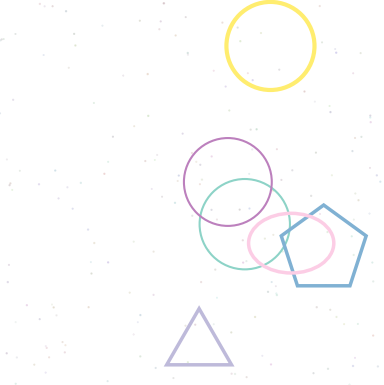[{"shape": "circle", "thickness": 1.5, "radius": 0.59, "center": [0.636, 0.418]}, {"shape": "triangle", "thickness": 2.5, "radius": 0.49, "center": [0.517, 0.101]}, {"shape": "pentagon", "thickness": 2.5, "radius": 0.58, "center": [0.841, 0.351]}, {"shape": "oval", "thickness": 2.5, "radius": 0.55, "center": [0.756, 0.368]}, {"shape": "circle", "thickness": 1.5, "radius": 0.57, "center": [0.592, 0.527]}, {"shape": "circle", "thickness": 3, "radius": 0.57, "center": [0.702, 0.881]}]